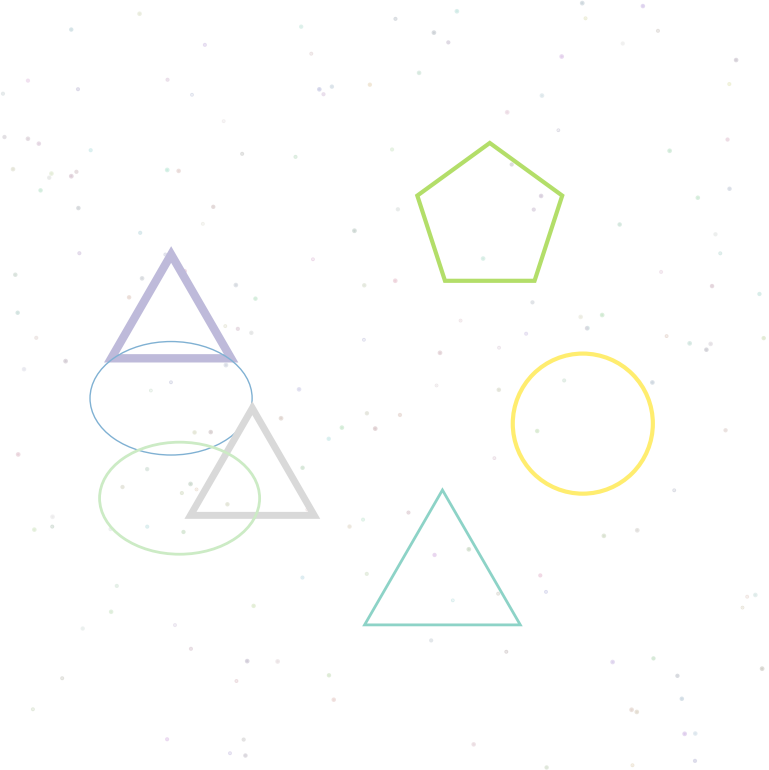[{"shape": "triangle", "thickness": 1, "radius": 0.58, "center": [0.575, 0.247]}, {"shape": "triangle", "thickness": 3, "radius": 0.45, "center": [0.222, 0.58]}, {"shape": "oval", "thickness": 0.5, "radius": 0.53, "center": [0.222, 0.483]}, {"shape": "pentagon", "thickness": 1.5, "radius": 0.49, "center": [0.636, 0.715]}, {"shape": "triangle", "thickness": 2.5, "radius": 0.46, "center": [0.328, 0.377]}, {"shape": "oval", "thickness": 1, "radius": 0.52, "center": [0.233, 0.353]}, {"shape": "circle", "thickness": 1.5, "radius": 0.45, "center": [0.757, 0.45]}]